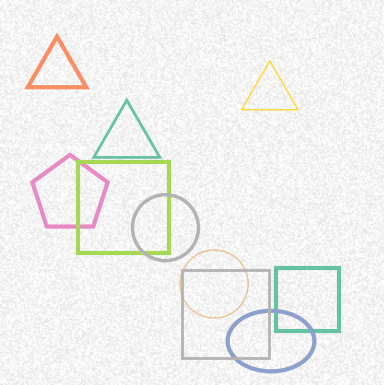[{"shape": "triangle", "thickness": 2, "radius": 0.5, "center": [0.329, 0.641]}, {"shape": "square", "thickness": 3, "radius": 0.41, "center": [0.799, 0.222]}, {"shape": "triangle", "thickness": 3, "radius": 0.44, "center": [0.148, 0.817]}, {"shape": "oval", "thickness": 3, "radius": 0.56, "center": [0.704, 0.114]}, {"shape": "pentagon", "thickness": 3, "radius": 0.51, "center": [0.182, 0.495]}, {"shape": "square", "thickness": 3, "radius": 0.59, "center": [0.32, 0.461]}, {"shape": "triangle", "thickness": 1, "radius": 0.42, "center": [0.701, 0.757]}, {"shape": "circle", "thickness": 1, "radius": 0.44, "center": [0.556, 0.262]}, {"shape": "circle", "thickness": 2.5, "radius": 0.43, "center": [0.43, 0.409]}, {"shape": "square", "thickness": 2, "radius": 0.57, "center": [0.586, 0.185]}]